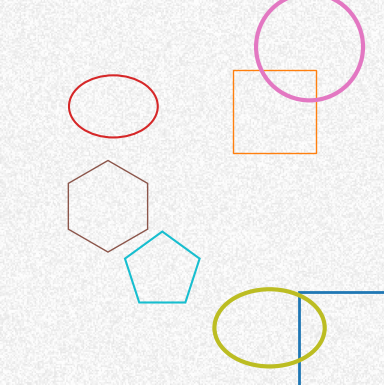[{"shape": "square", "thickness": 2, "radius": 0.61, "center": [0.898, 0.12]}, {"shape": "square", "thickness": 1, "radius": 0.54, "center": [0.712, 0.71]}, {"shape": "oval", "thickness": 1.5, "radius": 0.58, "center": [0.294, 0.724]}, {"shape": "hexagon", "thickness": 1, "radius": 0.59, "center": [0.28, 0.464]}, {"shape": "circle", "thickness": 3, "radius": 0.69, "center": [0.804, 0.878]}, {"shape": "oval", "thickness": 3, "radius": 0.72, "center": [0.7, 0.148]}, {"shape": "pentagon", "thickness": 1.5, "radius": 0.51, "center": [0.422, 0.297]}]